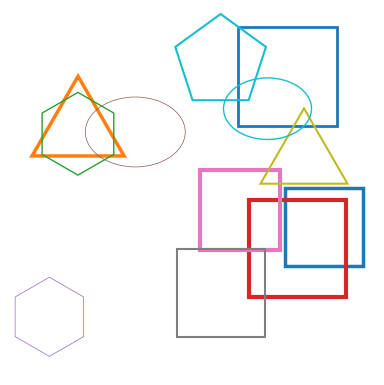[{"shape": "square", "thickness": 2, "radius": 0.64, "center": [0.747, 0.802]}, {"shape": "square", "thickness": 2.5, "radius": 0.51, "center": [0.843, 0.41]}, {"shape": "triangle", "thickness": 2.5, "radius": 0.69, "center": [0.203, 0.664]}, {"shape": "hexagon", "thickness": 1, "radius": 0.54, "center": [0.202, 0.653]}, {"shape": "square", "thickness": 3, "radius": 0.63, "center": [0.772, 0.354]}, {"shape": "hexagon", "thickness": 0.5, "radius": 0.51, "center": [0.128, 0.177]}, {"shape": "oval", "thickness": 0.5, "radius": 0.65, "center": [0.351, 0.657]}, {"shape": "square", "thickness": 3, "radius": 0.52, "center": [0.624, 0.454]}, {"shape": "square", "thickness": 1.5, "radius": 0.57, "center": [0.575, 0.24]}, {"shape": "triangle", "thickness": 1.5, "radius": 0.65, "center": [0.79, 0.588]}, {"shape": "oval", "thickness": 1, "radius": 0.57, "center": [0.695, 0.718]}, {"shape": "pentagon", "thickness": 1.5, "radius": 0.62, "center": [0.573, 0.84]}]